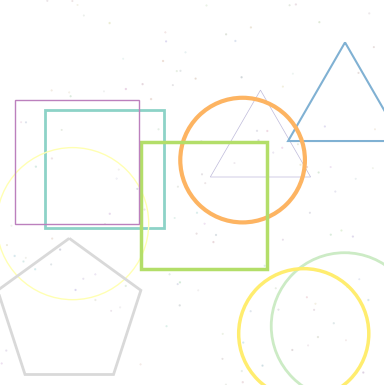[{"shape": "square", "thickness": 2, "radius": 0.77, "center": [0.271, 0.561]}, {"shape": "circle", "thickness": 1, "radius": 0.99, "center": [0.189, 0.419]}, {"shape": "triangle", "thickness": 0.5, "radius": 0.75, "center": [0.677, 0.616]}, {"shape": "triangle", "thickness": 1.5, "radius": 0.85, "center": [0.896, 0.719]}, {"shape": "circle", "thickness": 3, "radius": 0.81, "center": [0.63, 0.584]}, {"shape": "square", "thickness": 2.5, "radius": 0.82, "center": [0.53, 0.466]}, {"shape": "pentagon", "thickness": 2, "radius": 0.98, "center": [0.18, 0.185]}, {"shape": "square", "thickness": 1, "radius": 0.81, "center": [0.201, 0.579]}, {"shape": "circle", "thickness": 2, "radius": 0.95, "center": [0.895, 0.153]}, {"shape": "circle", "thickness": 2.5, "radius": 0.84, "center": [0.789, 0.133]}]